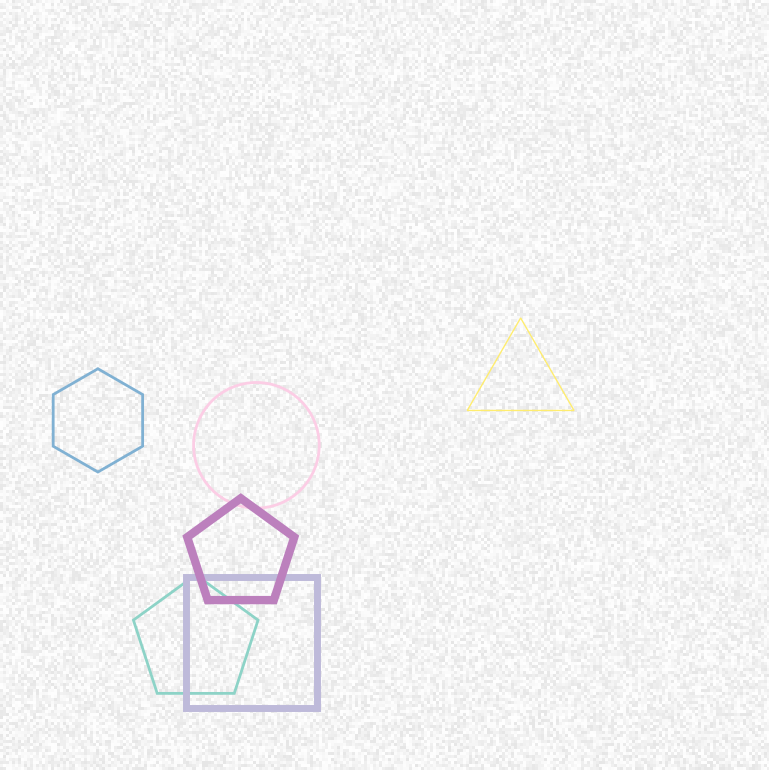[{"shape": "pentagon", "thickness": 1, "radius": 0.43, "center": [0.254, 0.168]}, {"shape": "square", "thickness": 2.5, "radius": 0.43, "center": [0.326, 0.165]}, {"shape": "hexagon", "thickness": 1, "radius": 0.34, "center": [0.127, 0.454]}, {"shape": "circle", "thickness": 1, "radius": 0.41, "center": [0.333, 0.422]}, {"shape": "pentagon", "thickness": 3, "radius": 0.37, "center": [0.313, 0.28]}, {"shape": "triangle", "thickness": 0.5, "radius": 0.4, "center": [0.676, 0.507]}]